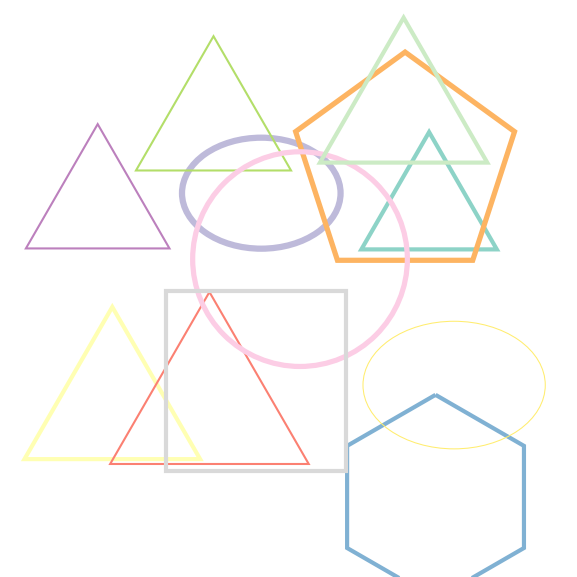[{"shape": "triangle", "thickness": 2, "radius": 0.68, "center": [0.743, 0.635]}, {"shape": "triangle", "thickness": 2, "radius": 0.88, "center": [0.194, 0.292]}, {"shape": "oval", "thickness": 3, "radius": 0.69, "center": [0.452, 0.665]}, {"shape": "triangle", "thickness": 1, "radius": 0.99, "center": [0.363, 0.295]}, {"shape": "hexagon", "thickness": 2, "radius": 0.88, "center": [0.754, 0.139]}, {"shape": "pentagon", "thickness": 2.5, "radius": 1.0, "center": [0.701, 0.71]}, {"shape": "triangle", "thickness": 1, "radius": 0.77, "center": [0.37, 0.781]}, {"shape": "circle", "thickness": 2.5, "radius": 0.93, "center": [0.52, 0.55]}, {"shape": "square", "thickness": 2, "radius": 0.78, "center": [0.444, 0.34]}, {"shape": "triangle", "thickness": 1, "radius": 0.72, "center": [0.169, 0.641]}, {"shape": "triangle", "thickness": 2, "radius": 0.84, "center": [0.699, 0.801]}, {"shape": "oval", "thickness": 0.5, "radius": 0.79, "center": [0.786, 0.332]}]